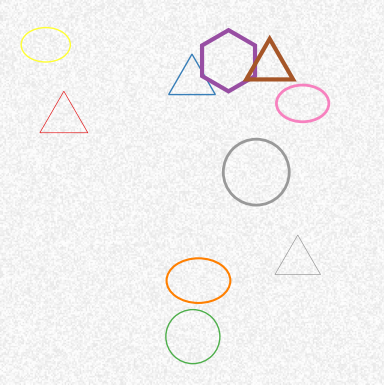[{"shape": "triangle", "thickness": 0.5, "radius": 0.36, "center": [0.166, 0.691]}, {"shape": "triangle", "thickness": 1, "radius": 0.35, "center": [0.499, 0.789]}, {"shape": "circle", "thickness": 1, "radius": 0.35, "center": [0.501, 0.126]}, {"shape": "hexagon", "thickness": 3, "radius": 0.4, "center": [0.594, 0.842]}, {"shape": "oval", "thickness": 1.5, "radius": 0.41, "center": [0.515, 0.271]}, {"shape": "oval", "thickness": 1, "radius": 0.32, "center": [0.119, 0.884]}, {"shape": "triangle", "thickness": 3, "radius": 0.35, "center": [0.701, 0.829]}, {"shape": "oval", "thickness": 2, "radius": 0.34, "center": [0.786, 0.731]}, {"shape": "triangle", "thickness": 0.5, "radius": 0.34, "center": [0.773, 0.321]}, {"shape": "circle", "thickness": 2, "radius": 0.43, "center": [0.666, 0.553]}]